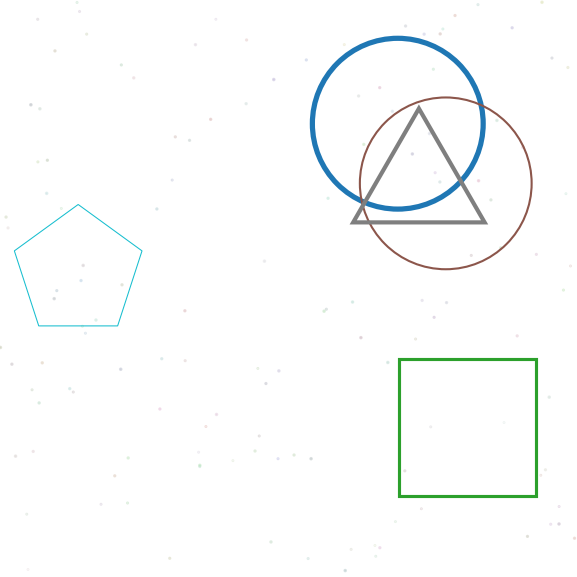[{"shape": "circle", "thickness": 2.5, "radius": 0.74, "center": [0.689, 0.785]}, {"shape": "square", "thickness": 1.5, "radius": 0.59, "center": [0.809, 0.259]}, {"shape": "circle", "thickness": 1, "radius": 0.74, "center": [0.772, 0.682]}, {"shape": "triangle", "thickness": 2, "radius": 0.66, "center": [0.725, 0.68]}, {"shape": "pentagon", "thickness": 0.5, "radius": 0.58, "center": [0.135, 0.529]}]